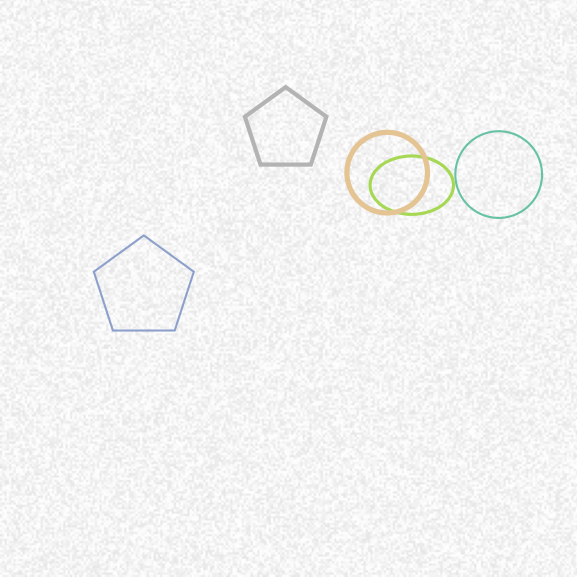[{"shape": "circle", "thickness": 1, "radius": 0.38, "center": [0.864, 0.697]}, {"shape": "pentagon", "thickness": 1, "radius": 0.46, "center": [0.249, 0.5]}, {"shape": "oval", "thickness": 1.5, "radius": 0.36, "center": [0.713, 0.679]}, {"shape": "circle", "thickness": 2.5, "radius": 0.35, "center": [0.671, 0.7]}, {"shape": "pentagon", "thickness": 2, "radius": 0.37, "center": [0.495, 0.774]}]